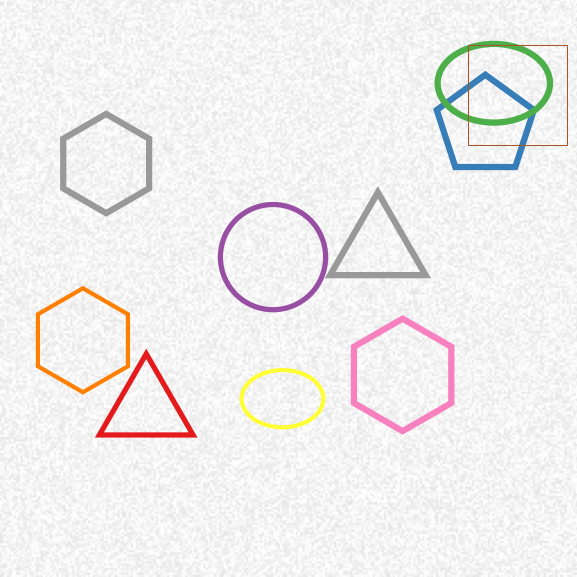[{"shape": "triangle", "thickness": 2.5, "radius": 0.47, "center": [0.253, 0.293]}, {"shape": "pentagon", "thickness": 3, "radius": 0.44, "center": [0.84, 0.781]}, {"shape": "oval", "thickness": 3, "radius": 0.49, "center": [0.855, 0.855]}, {"shape": "circle", "thickness": 2.5, "radius": 0.46, "center": [0.473, 0.554]}, {"shape": "hexagon", "thickness": 2, "radius": 0.45, "center": [0.144, 0.41]}, {"shape": "oval", "thickness": 2, "radius": 0.35, "center": [0.489, 0.309]}, {"shape": "square", "thickness": 0.5, "radius": 0.43, "center": [0.896, 0.835]}, {"shape": "hexagon", "thickness": 3, "radius": 0.49, "center": [0.697, 0.35]}, {"shape": "triangle", "thickness": 3, "radius": 0.48, "center": [0.654, 0.57]}, {"shape": "hexagon", "thickness": 3, "radius": 0.43, "center": [0.184, 0.716]}]